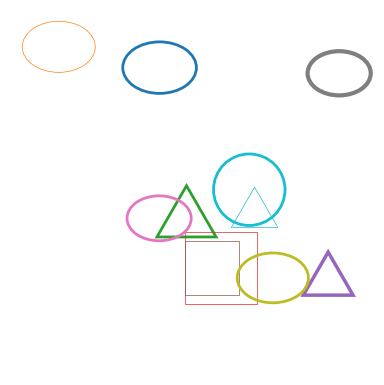[{"shape": "oval", "thickness": 2, "radius": 0.48, "center": [0.414, 0.824]}, {"shape": "oval", "thickness": 0.5, "radius": 0.47, "center": [0.153, 0.878]}, {"shape": "triangle", "thickness": 2, "radius": 0.44, "center": [0.484, 0.429]}, {"shape": "square", "thickness": 0.5, "radius": 0.47, "center": [0.574, 0.303]}, {"shape": "triangle", "thickness": 2.5, "radius": 0.37, "center": [0.852, 0.271]}, {"shape": "square", "thickness": 0.5, "radius": 0.35, "center": [0.55, 0.303]}, {"shape": "oval", "thickness": 2, "radius": 0.42, "center": [0.413, 0.433]}, {"shape": "oval", "thickness": 3, "radius": 0.41, "center": [0.881, 0.81]}, {"shape": "oval", "thickness": 2, "radius": 0.46, "center": [0.709, 0.278]}, {"shape": "triangle", "thickness": 0.5, "radius": 0.35, "center": [0.661, 0.444]}, {"shape": "circle", "thickness": 2, "radius": 0.46, "center": [0.647, 0.507]}]